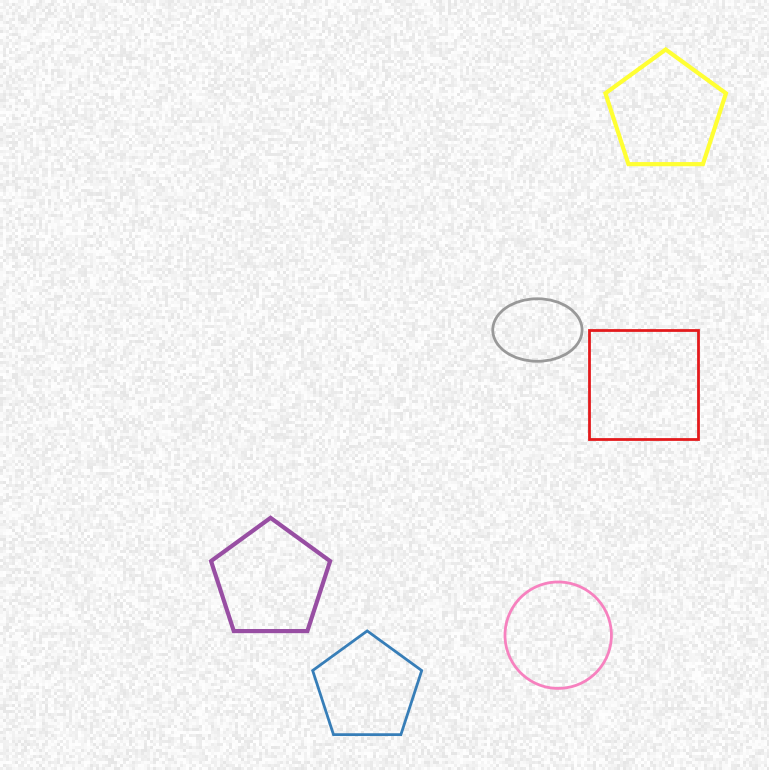[{"shape": "square", "thickness": 1, "radius": 0.35, "center": [0.836, 0.501]}, {"shape": "pentagon", "thickness": 1, "radius": 0.37, "center": [0.477, 0.106]}, {"shape": "pentagon", "thickness": 1.5, "radius": 0.41, "center": [0.351, 0.246]}, {"shape": "pentagon", "thickness": 1.5, "radius": 0.41, "center": [0.865, 0.853]}, {"shape": "circle", "thickness": 1, "radius": 0.35, "center": [0.725, 0.175]}, {"shape": "oval", "thickness": 1, "radius": 0.29, "center": [0.698, 0.571]}]